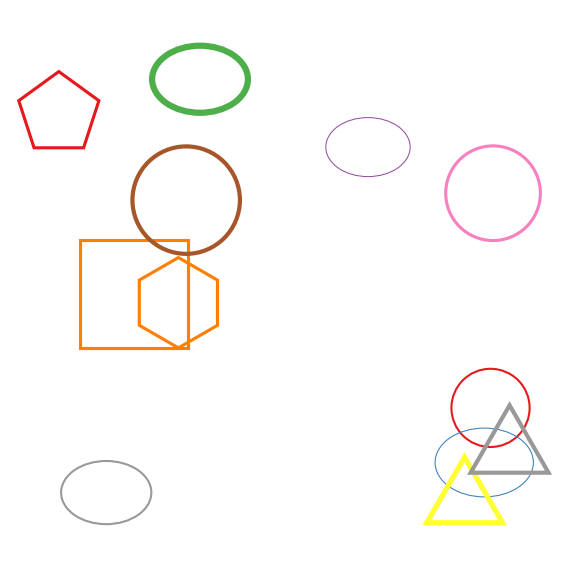[{"shape": "circle", "thickness": 1, "radius": 0.34, "center": [0.849, 0.293]}, {"shape": "pentagon", "thickness": 1.5, "radius": 0.36, "center": [0.102, 0.802]}, {"shape": "oval", "thickness": 0.5, "radius": 0.43, "center": [0.839, 0.198]}, {"shape": "oval", "thickness": 3, "radius": 0.41, "center": [0.346, 0.862]}, {"shape": "oval", "thickness": 0.5, "radius": 0.37, "center": [0.637, 0.744]}, {"shape": "hexagon", "thickness": 1.5, "radius": 0.39, "center": [0.309, 0.475]}, {"shape": "square", "thickness": 1.5, "radius": 0.47, "center": [0.232, 0.49]}, {"shape": "triangle", "thickness": 2.5, "radius": 0.38, "center": [0.805, 0.132]}, {"shape": "circle", "thickness": 2, "radius": 0.47, "center": [0.322, 0.653]}, {"shape": "circle", "thickness": 1.5, "radius": 0.41, "center": [0.854, 0.665]}, {"shape": "oval", "thickness": 1, "radius": 0.39, "center": [0.184, 0.146]}, {"shape": "triangle", "thickness": 2, "radius": 0.39, "center": [0.882, 0.22]}]